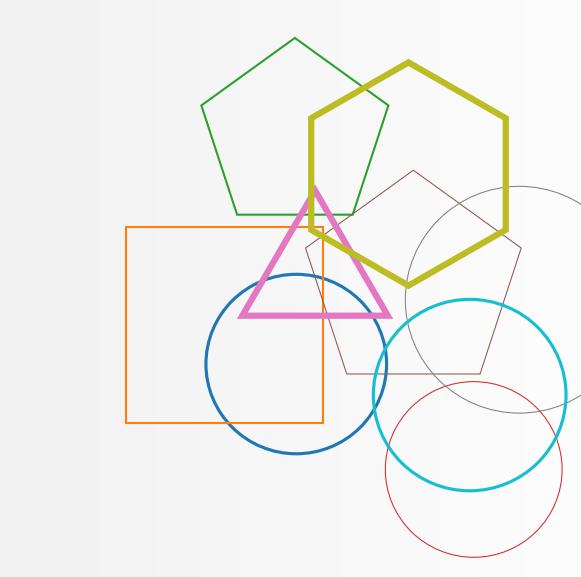[{"shape": "circle", "thickness": 1.5, "radius": 0.78, "center": [0.51, 0.369]}, {"shape": "square", "thickness": 1, "radius": 0.85, "center": [0.386, 0.436]}, {"shape": "pentagon", "thickness": 1, "radius": 0.85, "center": [0.507, 0.764]}, {"shape": "circle", "thickness": 0.5, "radius": 0.76, "center": [0.815, 0.186]}, {"shape": "pentagon", "thickness": 0.5, "radius": 0.98, "center": [0.711, 0.509]}, {"shape": "triangle", "thickness": 3, "radius": 0.72, "center": [0.542, 0.525]}, {"shape": "circle", "thickness": 0.5, "radius": 0.98, "center": [0.894, 0.48]}, {"shape": "hexagon", "thickness": 3, "radius": 0.97, "center": [0.703, 0.698]}, {"shape": "circle", "thickness": 1.5, "radius": 0.83, "center": [0.808, 0.315]}]